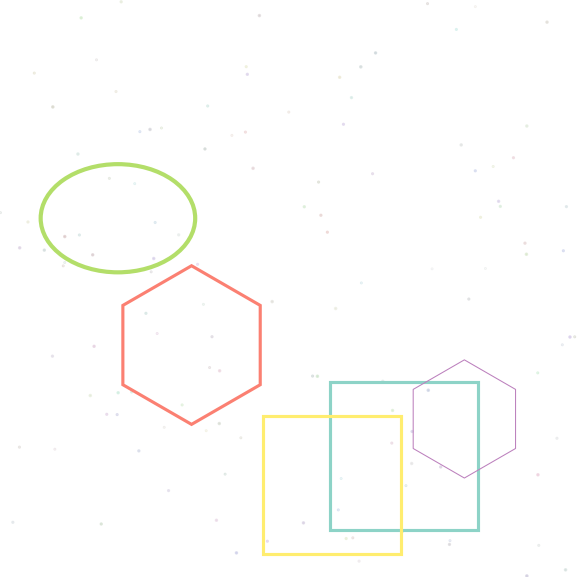[{"shape": "square", "thickness": 1.5, "radius": 0.64, "center": [0.699, 0.21]}, {"shape": "hexagon", "thickness": 1.5, "radius": 0.69, "center": [0.332, 0.402]}, {"shape": "oval", "thickness": 2, "radius": 0.67, "center": [0.204, 0.621]}, {"shape": "hexagon", "thickness": 0.5, "radius": 0.51, "center": [0.804, 0.274]}, {"shape": "square", "thickness": 1.5, "radius": 0.6, "center": [0.574, 0.16]}]